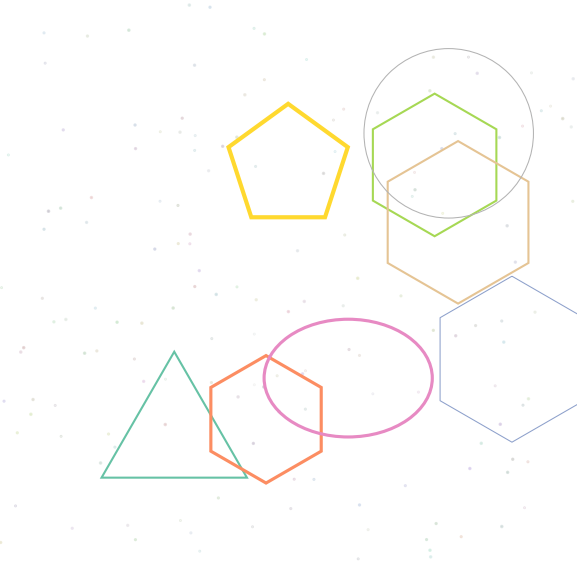[{"shape": "triangle", "thickness": 1, "radius": 0.73, "center": [0.302, 0.245]}, {"shape": "hexagon", "thickness": 1.5, "radius": 0.55, "center": [0.461, 0.273]}, {"shape": "hexagon", "thickness": 0.5, "radius": 0.72, "center": [0.887, 0.377]}, {"shape": "oval", "thickness": 1.5, "radius": 0.73, "center": [0.603, 0.344]}, {"shape": "hexagon", "thickness": 1, "radius": 0.62, "center": [0.753, 0.714]}, {"shape": "pentagon", "thickness": 2, "radius": 0.54, "center": [0.499, 0.711]}, {"shape": "hexagon", "thickness": 1, "radius": 0.7, "center": [0.793, 0.614]}, {"shape": "circle", "thickness": 0.5, "radius": 0.73, "center": [0.777, 0.768]}]